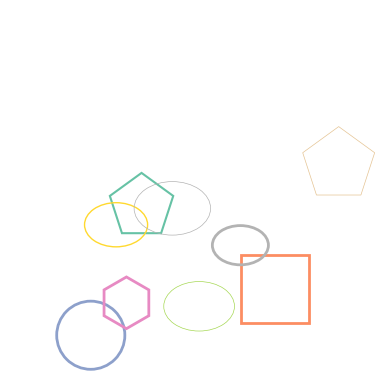[{"shape": "pentagon", "thickness": 1.5, "radius": 0.43, "center": [0.368, 0.464]}, {"shape": "square", "thickness": 2, "radius": 0.44, "center": [0.714, 0.25]}, {"shape": "circle", "thickness": 2, "radius": 0.44, "center": [0.236, 0.129]}, {"shape": "hexagon", "thickness": 2, "radius": 0.34, "center": [0.328, 0.213]}, {"shape": "oval", "thickness": 0.5, "radius": 0.46, "center": [0.517, 0.204]}, {"shape": "oval", "thickness": 1, "radius": 0.41, "center": [0.301, 0.416]}, {"shape": "pentagon", "thickness": 0.5, "radius": 0.49, "center": [0.88, 0.573]}, {"shape": "oval", "thickness": 0.5, "radius": 0.5, "center": [0.448, 0.459]}, {"shape": "oval", "thickness": 2, "radius": 0.36, "center": [0.624, 0.363]}]